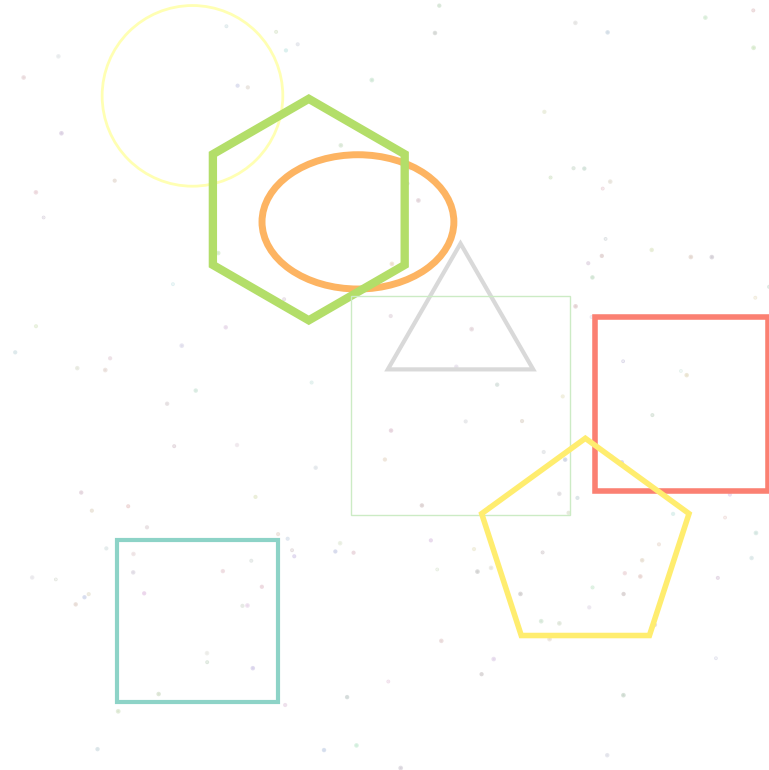[{"shape": "square", "thickness": 1.5, "radius": 0.52, "center": [0.256, 0.194]}, {"shape": "circle", "thickness": 1, "radius": 0.59, "center": [0.25, 0.875]}, {"shape": "square", "thickness": 2, "radius": 0.56, "center": [0.885, 0.475]}, {"shape": "oval", "thickness": 2.5, "radius": 0.62, "center": [0.465, 0.712]}, {"shape": "hexagon", "thickness": 3, "radius": 0.72, "center": [0.401, 0.728]}, {"shape": "triangle", "thickness": 1.5, "radius": 0.54, "center": [0.598, 0.575]}, {"shape": "square", "thickness": 0.5, "radius": 0.71, "center": [0.598, 0.473]}, {"shape": "pentagon", "thickness": 2, "radius": 0.71, "center": [0.76, 0.289]}]